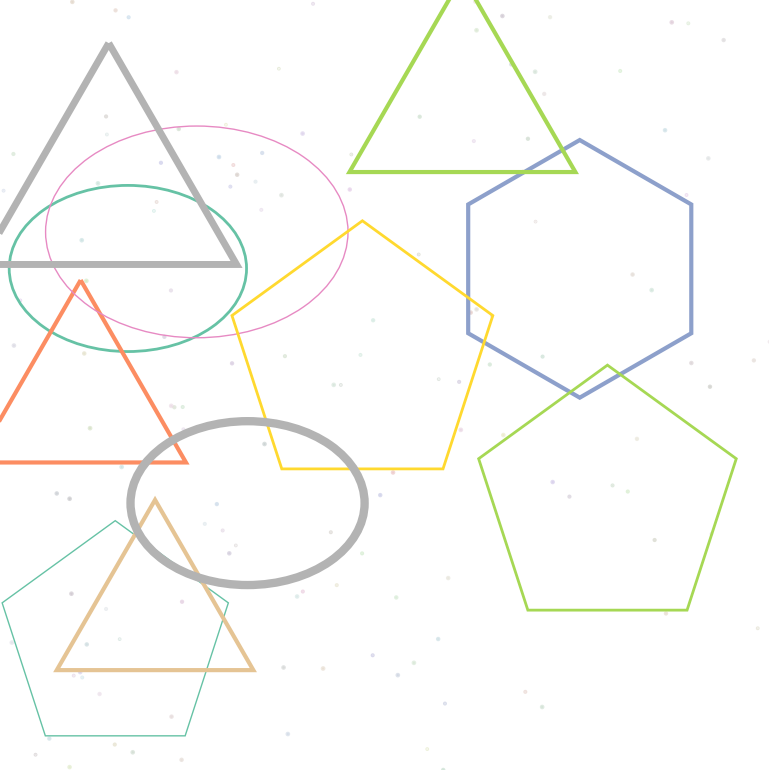[{"shape": "oval", "thickness": 1, "radius": 0.77, "center": [0.166, 0.651]}, {"shape": "pentagon", "thickness": 0.5, "radius": 0.77, "center": [0.15, 0.169]}, {"shape": "triangle", "thickness": 1.5, "radius": 0.79, "center": [0.105, 0.478]}, {"shape": "hexagon", "thickness": 1.5, "radius": 0.84, "center": [0.753, 0.651]}, {"shape": "oval", "thickness": 0.5, "radius": 0.98, "center": [0.256, 0.699]}, {"shape": "triangle", "thickness": 1.5, "radius": 0.85, "center": [0.601, 0.861]}, {"shape": "pentagon", "thickness": 1, "radius": 0.88, "center": [0.789, 0.35]}, {"shape": "pentagon", "thickness": 1, "radius": 0.89, "center": [0.471, 0.535]}, {"shape": "triangle", "thickness": 1.5, "radius": 0.74, "center": [0.201, 0.203]}, {"shape": "triangle", "thickness": 2.5, "radius": 0.96, "center": [0.141, 0.752]}, {"shape": "oval", "thickness": 3, "radius": 0.76, "center": [0.322, 0.347]}]